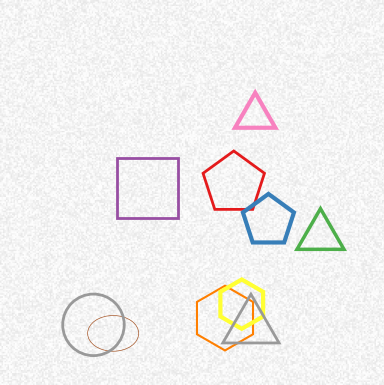[{"shape": "pentagon", "thickness": 2, "radius": 0.42, "center": [0.607, 0.524]}, {"shape": "pentagon", "thickness": 3, "radius": 0.35, "center": [0.697, 0.427]}, {"shape": "triangle", "thickness": 2.5, "radius": 0.35, "center": [0.832, 0.388]}, {"shape": "square", "thickness": 2, "radius": 0.39, "center": [0.383, 0.512]}, {"shape": "hexagon", "thickness": 1.5, "radius": 0.42, "center": [0.584, 0.174]}, {"shape": "hexagon", "thickness": 3, "radius": 0.32, "center": [0.628, 0.21]}, {"shape": "oval", "thickness": 0.5, "radius": 0.33, "center": [0.294, 0.134]}, {"shape": "triangle", "thickness": 3, "radius": 0.3, "center": [0.663, 0.698]}, {"shape": "triangle", "thickness": 2, "radius": 0.42, "center": [0.652, 0.151]}, {"shape": "circle", "thickness": 2, "radius": 0.4, "center": [0.243, 0.156]}]